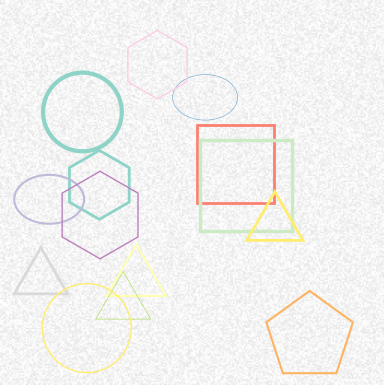[{"shape": "hexagon", "thickness": 2, "radius": 0.45, "center": [0.258, 0.52]}, {"shape": "circle", "thickness": 3, "radius": 0.51, "center": [0.214, 0.709]}, {"shape": "triangle", "thickness": 1.5, "radius": 0.45, "center": [0.354, 0.276]}, {"shape": "oval", "thickness": 1.5, "radius": 0.45, "center": [0.128, 0.482]}, {"shape": "square", "thickness": 2, "radius": 0.5, "center": [0.612, 0.574]}, {"shape": "oval", "thickness": 0.5, "radius": 0.42, "center": [0.533, 0.747]}, {"shape": "pentagon", "thickness": 1.5, "radius": 0.59, "center": [0.804, 0.126]}, {"shape": "triangle", "thickness": 0.5, "radius": 0.41, "center": [0.32, 0.212]}, {"shape": "hexagon", "thickness": 1, "radius": 0.44, "center": [0.409, 0.832]}, {"shape": "triangle", "thickness": 2, "radius": 0.4, "center": [0.106, 0.277]}, {"shape": "hexagon", "thickness": 1, "radius": 0.57, "center": [0.26, 0.441]}, {"shape": "square", "thickness": 2.5, "radius": 0.59, "center": [0.639, 0.519]}, {"shape": "triangle", "thickness": 2, "radius": 0.42, "center": [0.714, 0.418]}, {"shape": "circle", "thickness": 1, "radius": 0.58, "center": [0.225, 0.148]}]